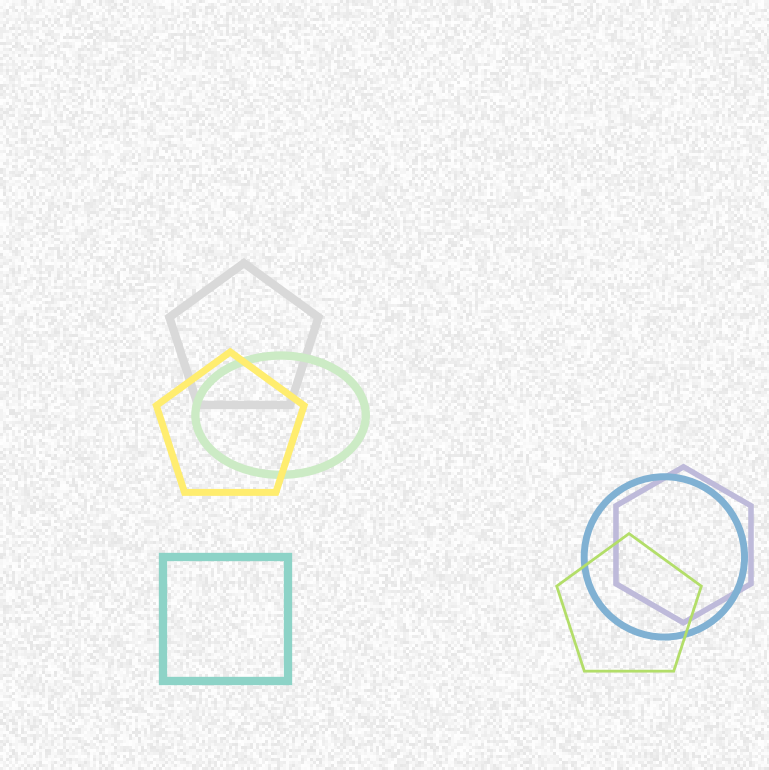[{"shape": "square", "thickness": 3, "radius": 0.4, "center": [0.293, 0.196]}, {"shape": "hexagon", "thickness": 2, "radius": 0.51, "center": [0.888, 0.292]}, {"shape": "circle", "thickness": 2.5, "radius": 0.52, "center": [0.863, 0.277]}, {"shape": "pentagon", "thickness": 1, "radius": 0.49, "center": [0.817, 0.208]}, {"shape": "pentagon", "thickness": 3, "radius": 0.51, "center": [0.317, 0.556]}, {"shape": "oval", "thickness": 3, "radius": 0.55, "center": [0.364, 0.461]}, {"shape": "pentagon", "thickness": 2.5, "radius": 0.5, "center": [0.299, 0.442]}]